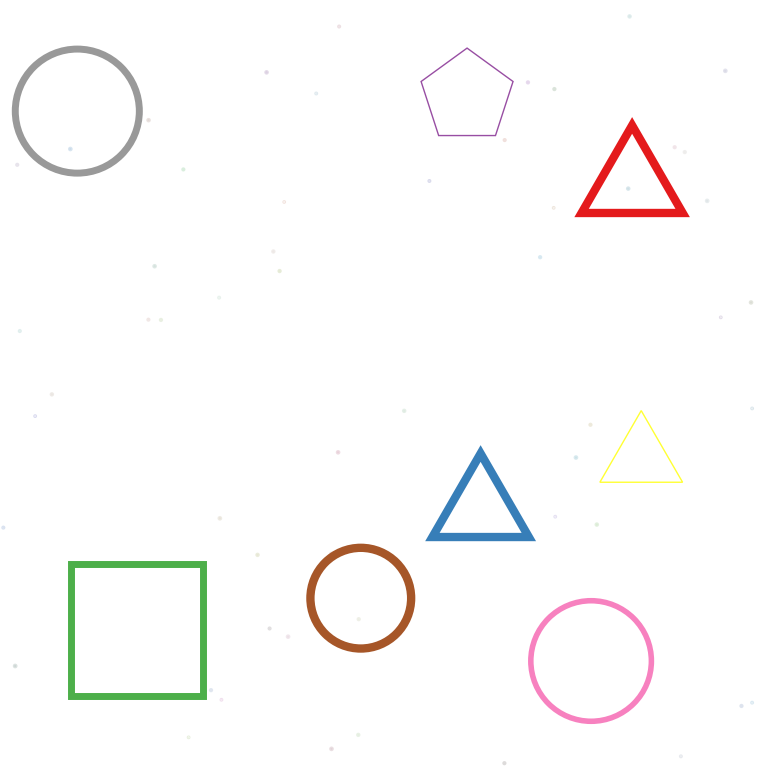[{"shape": "triangle", "thickness": 3, "radius": 0.38, "center": [0.821, 0.761]}, {"shape": "triangle", "thickness": 3, "radius": 0.36, "center": [0.624, 0.339]}, {"shape": "square", "thickness": 2.5, "radius": 0.43, "center": [0.178, 0.182]}, {"shape": "pentagon", "thickness": 0.5, "radius": 0.31, "center": [0.607, 0.875]}, {"shape": "triangle", "thickness": 0.5, "radius": 0.31, "center": [0.833, 0.405]}, {"shape": "circle", "thickness": 3, "radius": 0.33, "center": [0.469, 0.223]}, {"shape": "circle", "thickness": 2, "radius": 0.39, "center": [0.768, 0.142]}, {"shape": "circle", "thickness": 2.5, "radius": 0.4, "center": [0.1, 0.856]}]